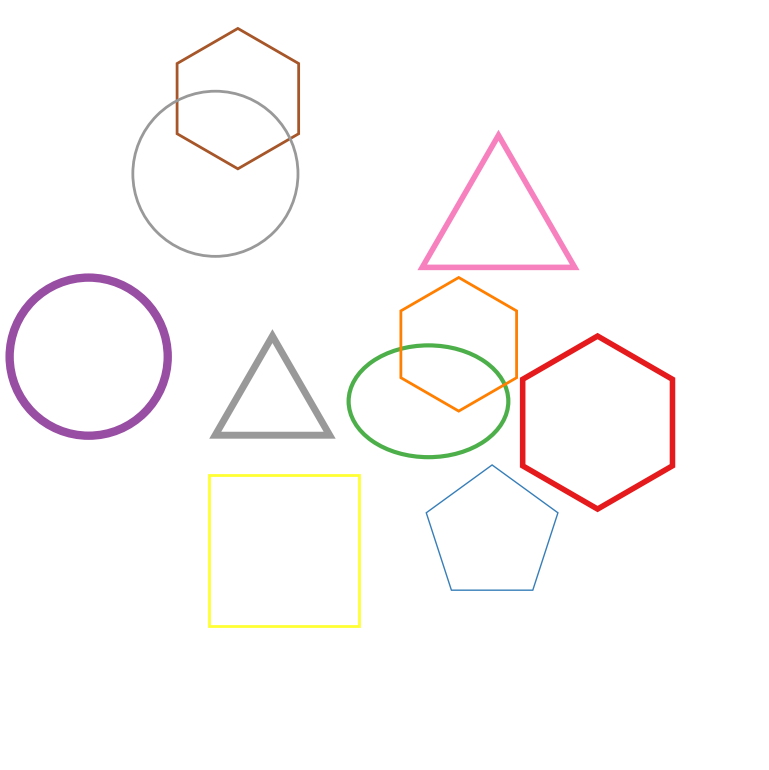[{"shape": "hexagon", "thickness": 2, "radius": 0.56, "center": [0.776, 0.451]}, {"shape": "pentagon", "thickness": 0.5, "radius": 0.45, "center": [0.639, 0.306]}, {"shape": "oval", "thickness": 1.5, "radius": 0.52, "center": [0.556, 0.479]}, {"shape": "circle", "thickness": 3, "radius": 0.51, "center": [0.115, 0.537]}, {"shape": "hexagon", "thickness": 1, "radius": 0.43, "center": [0.596, 0.553]}, {"shape": "square", "thickness": 1, "radius": 0.49, "center": [0.369, 0.285]}, {"shape": "hexagon", "thickness": 1, "radius": 0.46, "center": [0.309, 0.872]}, {"shape": "triangle", "thickness": 2, "radius": 0.57, "center": [0.647, 0.71]}, {"shape": "triangle", "thickness": 2.5, "radius": 0.43, "center": [0.354, 0.478]}, {"shape": "circle", "thickness": 1, "radius": 0.54, "center": [0.28, 0.774]}]